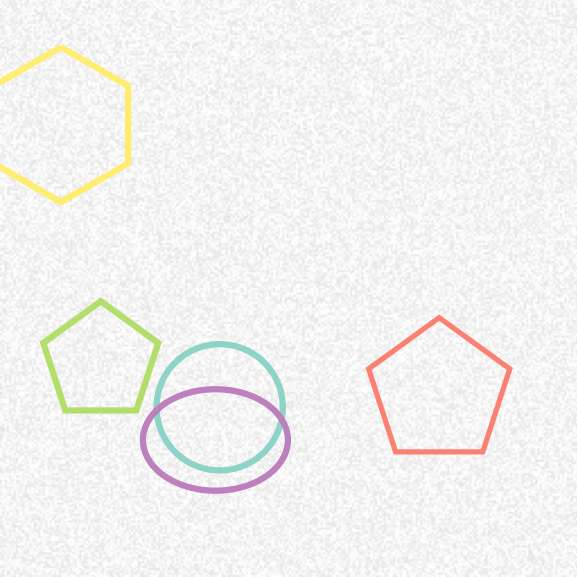[{"shape": "circle", "thickness": 3, "radius": 0.55, "center": [0.38, 0.294]}, {"shape": "pentagon", "thickness": 2.5, "radius": 0.64, "center": [0.76, 0.321]}, {"shape": "pentagon", "thickness": 3, "radius": 0.52, "center": [0.175, 0.373]}, {"shape": "oval", "thickness": 3, "radius": 0.63, "center": [0.373, 0.237]}, {"shape": "hexagon", "thickness": 3, "radius": 0.67, "center": [0.106, 0.783]}]